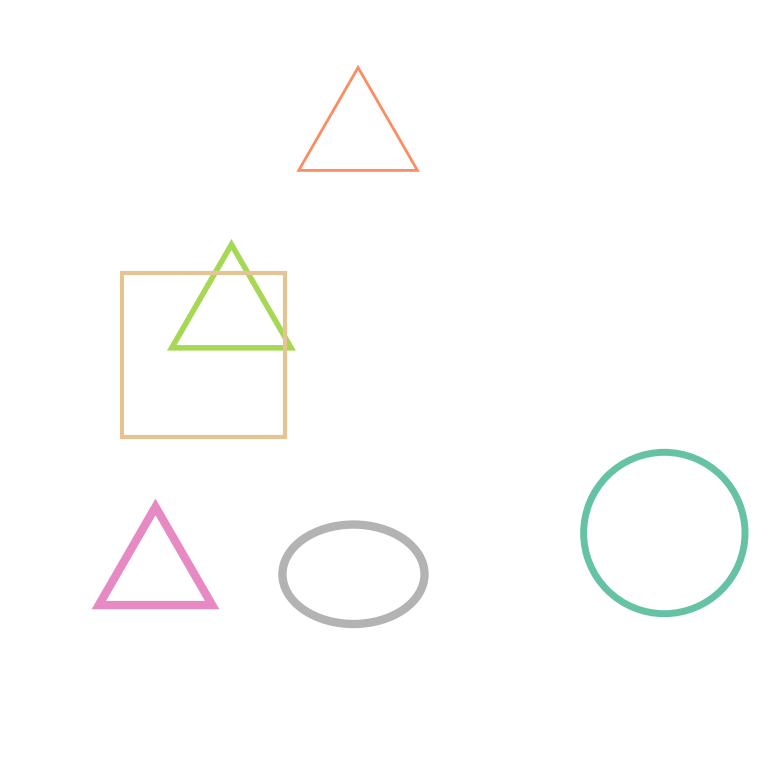[{"shape": "circle", "thickness": 2.5, "radius": 0.52, "center": [0.863, 0.308]}, {"shape": "triangle", "thickness": 1, "radius": 0.45, "center": [0.465, 0.823]}, {"shape": "triangle", "thickness": 3, "radius": 0.43, "center": [0.202, 0.257]}, {"shape": "triangle", "thickness": 2, "radius": 0.45, "center": [0.301, 0.593]}, {"shape": "square", "thickness": 1.5, "radius": 0.53, "center": [0.265, 0.539]}, {"shape": "oval", "thickness": 3, "radius": 0.46, "center": [0.459, 0.254]}]